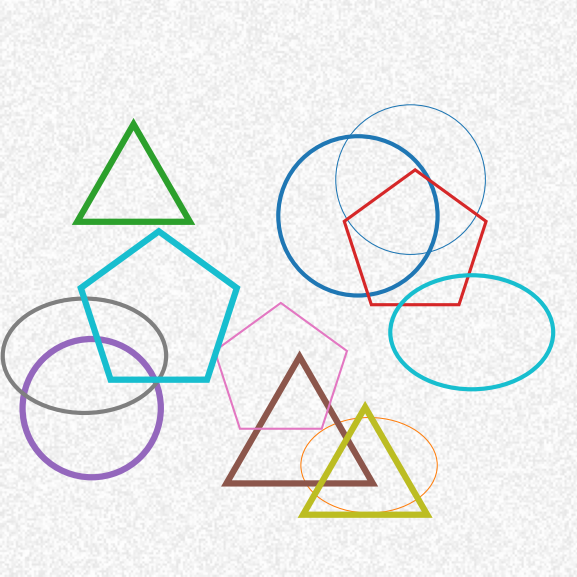[{"shape": "circle", "thickness": 0.5, "radius": 0.65, "center": [0.711, 0.688]}, {"shape": "circle", "thickness": 2, "radius": 0.69, "center": [0.62, 0.625]}, {"shape": "oval", "thickness": 0.5, "radius": 0.59, "center": [0.639, 0.194]}, {"shape": "triangle", "thickness": 3, "radius": 0.56, "center": [0.231, 0.671]}, {"shape": "pentagon", "thickness": 1.5, "radius": 0.65, "center": [0.719, 0.576]}, {"shape": "circle", "thickness": 3, "radius": 0.6, "center": [0.159, 0.292]}, {"shape": "triangle", "thickness": 3, "radius": 0.73, "center": [0.519, 0.235]}, {"shape": "pentagon", "thickness": 1, "radius": 0.6, "center": [0.486, 0.354]}, {"shape": "oval", "thickness": 2, "radius": 0.71, "center": [0.146, 0.383]}, {"shape": "triangle", "thickness": 3, "radius": 0.62, "center": [0.632, 0.17]}, {"shape": "pentagon", "thickness": 3, "radius": 0.71, "center": [0.275, 0.457]}, {"shape": "oval", "thickness": 2, "radius": 0.71, "center": [0.817, 0.424]}]